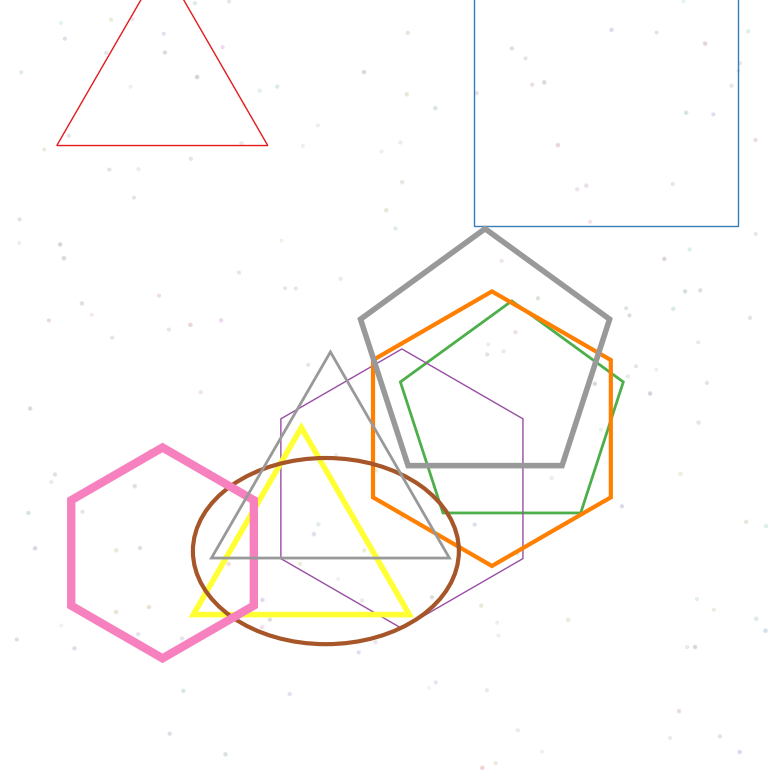[{"shape": "triangle", "thickness": 0.5, "radius": 0.79, "center": [0.211, 0.89]}, {"shape": "square", "thickness": 0.5, "radius": 0.85, "center": [0.787, 0.877]}, {"shape": "pentagon", "thickness": 1, "radius": 0.76, "center": [0.665, 0.457]}, {"shape": "hexagon", "thickness": 0.5, "radius": 0.91, "center": [0.522, 0.365]}, {"shape": "hexagon", "thickness": 1.5, "radius": 0.89, "center": [0.639, 0.443]}, {"shape": "triangle", "thickness": 2, "radius": 0.81, "center": [0.391, 0.283]}, {"shape": "oval", "thickness": 1.5, "radius": 0.86, "center": [0.423, 0.284]}, {"shape": "hexagon", "thickness": 3, "radius": 0.68, "center": [0.211, 0.282]}, {"shape": "pentagon", "thickness": 2, "radius": 0.85, "center": [0.63, 0.533]}, {"shape": "triangle", "thickness": 1, "radius": 0.89, "center": [0.429, 0.364]}]